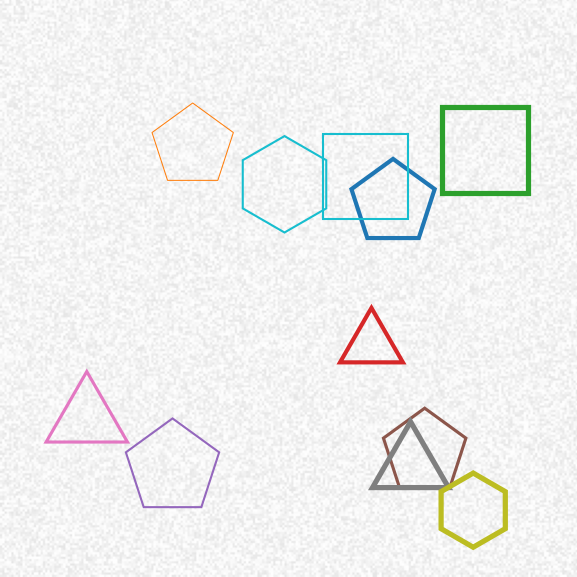[{"shape": "pentagon", "thickness": 2, "radius": 0.38, "center": [0.681, 0.648]}, {"shape": "pentagon", "thickness": 0.5, "radius": 0.37, "center": [0.334, 0.747]}, {"shape": "square", "thickness": 2.5, "radius": 0.37, "center": [0.839, 0.739]}, {"shape": "triangle", "thickness": 2, "radius": 0.31, "center": [0.643, 0.403]}, {"shape": "pentagon", "thickness": 1, "radius": 0.42, "center": [0.299, 0.19]}, {"shape": "pentagon", "thickness": 1.5, "radius": 0.38, "center": [0.735, 0.217]}, {"shape": "triangle", "thickness": 1.5, "radius": 0.41, "center": [0.15, 0.274]}, {"shape": "triangle", "thickness": 2.5, "radius": 0.38, "center": [0.711, 0.193]}, {"shape": "hexagon", "thickness": 2.5, "radius": 0.32, "center": [0.819, 0.116]}, {"shape": "hexagon", "thickness": 1, "radius": 0.42, "center": [0.493, 0.68]}, {"shape": "square", "thickness": 1, "radius": 0.37, "center": [0.634, 0.693]}]